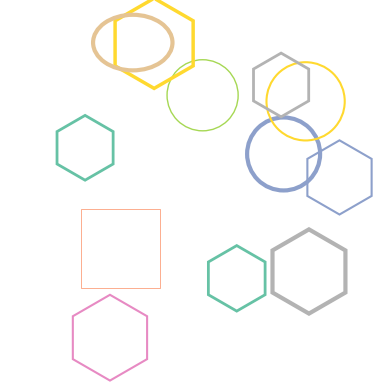[{"shape": "hexagon", "thickness": 2, "radius": 0.42, "center": [0.221, 0.616]}, {"shape": "hexagon", "thickness": 2, "radius": 0.43, "center": [0.615, 0.277]}, {"shape": "square", "thickness": 0.5, "radius": 0.51, "center": [0.313, 0.355]}, {"shape": "hexagon", "thickness": 1.5, "radius": 0.48, "center": [0.882, 0.539]}, {"shape": "circle", "thickness": 3, "radius": 0.47, "center": [0.737, 0.6]}, {"shape": "hexagon", "thickness": 1.5, "radius": 0.56, "center": [0.286, 0.123]}, {"shape": "circle", "thickness": 1, "radius": 0.46, "center": [0.526, 0.753]}, {"shape": "hexagon", "thickness": 2.5, "radius": 0.59, "center": [0.4, 0.887]}, {"shape": "circle", "thickness": 1.5, "radius": 0.51, "center": [0.794, 0.737]}, {"shape": "oval", "thickness": 3, "radius": 0.52, "center": [0.345, 0.889]}, {"shape": "hexagon", "thickness": 2, "radius": 0.41, "center": [0.73, 0.779]}, {"shape": "hexagon", "thickness": 3, "radius": 0.55, "center": [0.803, 0.295]}]